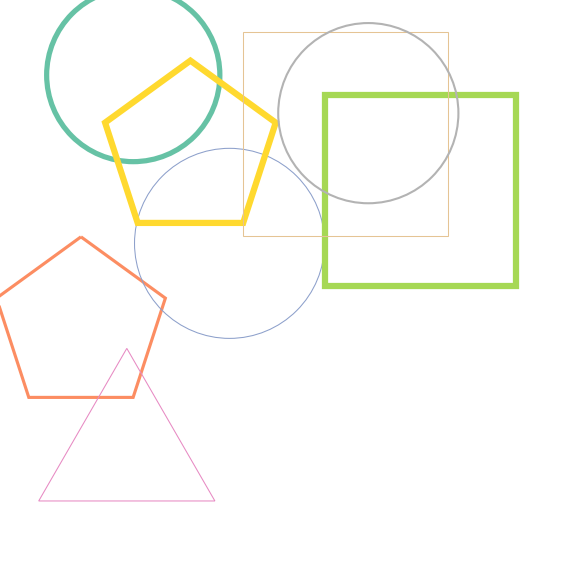[{"shape": "circle", "thickness": 2.5, "radius": 0.75, "center": [0.231, 0.869]}, {"shape": "pentagon", "thickness": 1.5, "radius": 0.77, "center": [0.14, 0.435]}, {"shape": "circle", "thickness": 0.5, "radius": 0.82, "center": [0.397, 0.578]}, {"shape": "triangle", "thickness": 0.5, "radius": 0.88, "center": [0.22, 0.22]}, {"shape": "square", "thickness": 3, "radius": 0.83, "center": [0.729, 0.669]}, {"shape": "pentagon", "thickness": 3, "radius": 0.78, "center": [0.33, 0.739]}, {"shape": "square", "thickness": 0.5, "radius": 0.88, "center": [0.598, 0.768]}, {"shape": "circle", "thickness": 1, "radius": 0.78, "center": [0.638, 0.803]}]